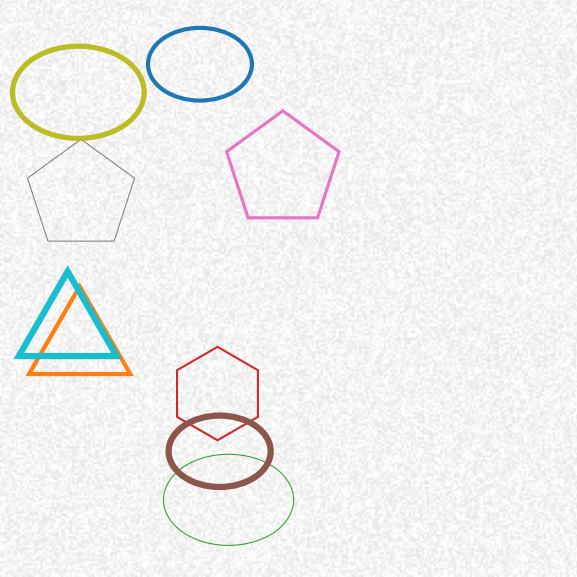[{"shape": "oval", "thickness": 2, "radius": 0.45, "center": [0.346, 0.888]}, {"shape": "triangle", "thickness": 2, "radius": 0.51, "center": [0.138, 0.402]}, {"shape": "oval", "thickness": 0.5, "radius": 0.56, "center": [0.396, 0.134]}, {"shape": "hexagon", "thickness": 1, "radius": 0.4, "center": [0.377, 0.318]}, {"shape": "oval", "thickness": 3, "radius": 0.44, "center": [0.38, 0.218]}, {"shape": "pentagon", "thickness": 1.5, "radius": 0.51, "center": [0.49, 0.705]}, {"shape": "pentagon", "thickness": 0.5, "radius": 0.49, "center": [0.14, 0.66]}, {"shape": "oval", "thickness": 2.5, "radius": 0.57, "center": [0.136, 0.839]}, {"shape": "triangle", "thickness": 3, "radius": 0.49, "center": [0.117, 0.431]}]